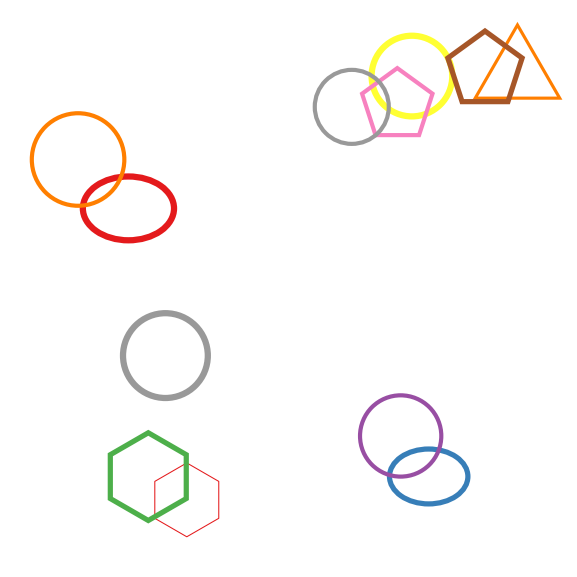[{"shape": "hexagon", "thickness": 0.5, "radius": 0.32, "center": [0.323, 0.134]}, {"shape": "oval", "thickness": 3, "radius": 0.39, "center": [0.222, 0.638]}, {"shape": "oval", "thickness": 2.5, "radius": 0.34, "center": [0.742, 0.174]}, {"shape": "hexagon", "thickness": 2.5, "radius": 0.38, "center": [0.257, 0.174]}, {"shape": "circle", "thickness": 2, "radius": 0.35, "center": [0.694, 0.244]}, {"shape": "triangle", "thickness": 1.5, "radius": 0.42, "center": [0.896, 0.871]}, {"shape": "circle", "thickness": 2, "radius": 0.4, "center": [0.135, 0.723]}, {"shape": "circle", "thickness": 3, "radius": 0.35, "center": [0.713, 0.867]}, {"shape": "pentagon", "thickness": 2.5, "radius": 0.34, "center": [0.84, 0.878]}, {"shape": "pentagon", "thickness": 2, "radius": 0.32, "center": [0.688, 0.817]}, {"shape": "circle", "thickness": 3, "radius": 0.37, "center": [0.286, 0.383]}, {"shape": "circle", "thickness": 2, "radius": 0.32, "center": [0.609, 0.814]}]